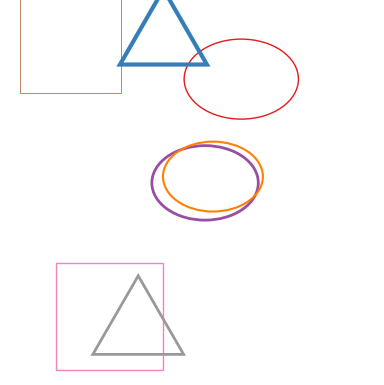[{"shape": "oval", "thickness": 1, "radius": 0.74, "center": [0.627, 0.795]}, {"shape": "triangle", "thickness": 3, "radius": 0.65, "center": [0.424, 0.898]}, {"shape": "oval", "thickness": 2, "radius": 0.69, "center": [0.533, 0.525]}, {"shape": "oval", "thickness": 1.5, "radius": 0.65, "center": [0.553, 0.541]}, {"shape": "square", "thickness": 0.5, "radius": 0.66, "center": [0.183, 0.891]}, {"shape": "square", "thickness": 1, "radius": 0.69, "center": [0.284, 0.178]}, {"shape": "triangle", "thickness": 2, "radius": 0.68, "center": [0.359, 0.148]}]